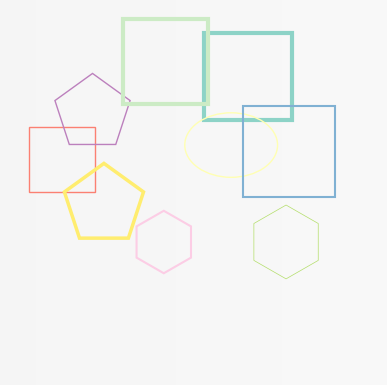[{"shape": "square", "thickness": 3, "radius": 0.57, "center": [0.64, 0.801]}, {"shape": "oval", "thickness": 1, "radius": 0.6, "center": [0.597, 0.623]}, {"shape": "square", "thickness": 1, "radius": 0.42, "center": [0.16, 0.585]}, {"shape": "square", "thickness": 1.5, "radius": 0.59, "center": [0.747, 0.606]}, {"shape": "hexagon", "thickness": 0.5, "radius": 0.48, "center": [0.738, 0.372]}, {"shape": "hexagon", "thickness": 1.5, "radius": 0.41, "center": [0.423, 0.371]}, {"shape": "pentagon", "thickness": 1, "radius": 0.51, "center": [0.239, 0.707]}, {"shape": "square", "thickness": 3, "radius": 0.55, "center": [0.427, 0.84]}, {"shape": "pentagon", "thickness": 2.5, "radius": 0.54, "center": [0.268, 0.468]}]